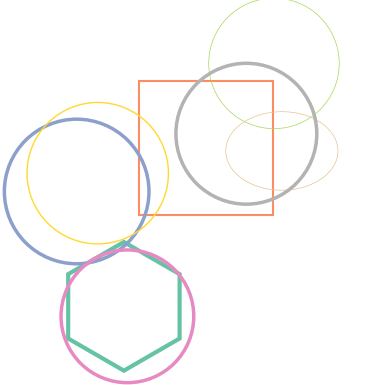[{"shape": "hexagon", "thickness": 3, "radius": 0.84, "center": [0.322, 0.204]}, {"shape": "square", "thickness": 1.5, "radius": 0.87, "center": [0.534, 0.615]}, {"shape": "circle", "thickness": 2.5, "radius": 0.94, "center": [0.199, 0.503]}, {"shape": "circle", "thickness": 2.5, "radius": 0.86, "center": [0.331, 0.178]}, {"shape": "circle", "thickness": 0.5, "radius": 0.85, "center": [0.712, 0.835]}, {"shape": "circle", "thickness": 1, "radius": 0.92, "center": [0.254, 0.55]}, {"shape": "oval", "thickness": 0.5, "radius": 0.73, "center": [0.732, 0.608]}, {"shape": "circle", "thickness": 2.5, "radius": 0.91, "center": [0.64, 0.653]}]